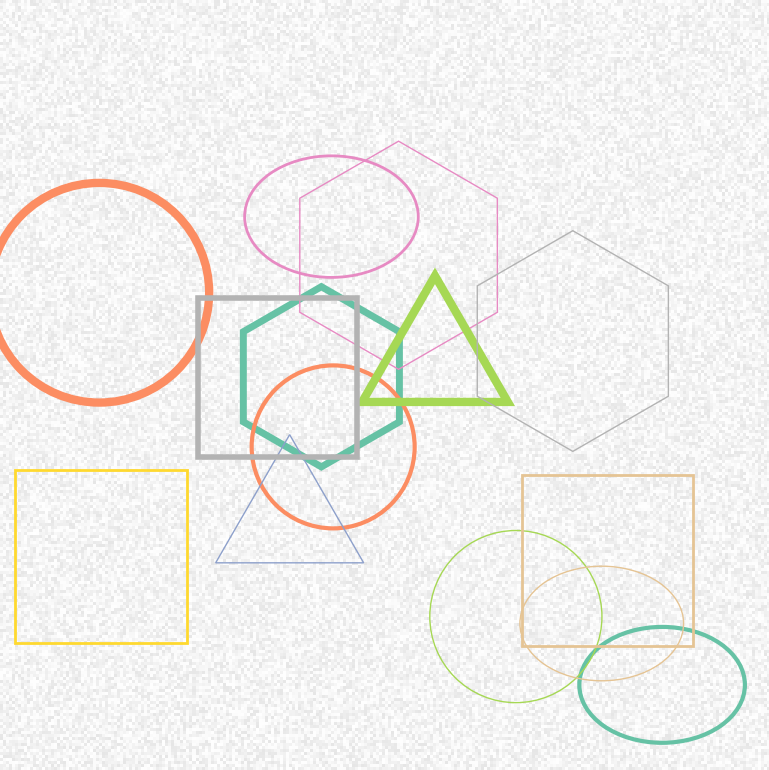[{"shape": "oval", "thickness": 1.5, "radius": 0.54, "center": [0.86, 0.111]}, {"shape": "hexagon", "thickness": 2.5, "radius": 0.59, "center": [0.417, 0.511]}, {"shape": "circle", "thickness": 1.5, "radius": 0.53, "center": [0.433, 0.42]}, {"shape": "circle", "thickness": 3, "radius": 0.71, "center": [0.129, 0.62]}, {"shape": "triangle", "thickness": 0.5, "radius": 0.55, "center": [0.376, 0.325]}, {"shape": "oval", "thickness": 1, "radius": 0.56, "center": [0.43, 0.719]}, {"shape": "hexagon", "thickness": 0.5, "radius": 0.74, "center": [0.518, 0.669]}, {"shape": "triangle", "thickness": 3, "radius": 0.55, "center": [0.565, 0.533]}, {"shape": "circle", "thickness": 0.5, "radius": 0.56, "center": [0.67, 0.199]}, {"shape": "square", "thickness": 1, "radius": 0.56, "center": [0.131, 0.277]}, {"shape": "square", "thickness": 1, "radius": 0.56, "center": [0.789, 0.272]}, {"shape": "oval", "thickness": 0.5, "radius": 0.53, "center": [0.781, 0.19]}, {"shape": "square", "thickness": 2, "radius": 0.52, "center": [0.36, 0.51]}, {"shape": "hexagon", "thickness": 0.5, "radius": 0.72, "center": [0.744, 0.557]}]